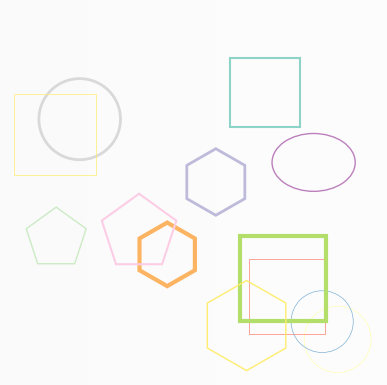[{"shape": "square", "thickness": 1.5, "radius": 0.45, "center": [0.684, 0.759]}, {"shape": "circle", "thickness": 0.5, "radius": 0.43, "center": [0.871, 0.119]}, {"shape": "hexagon", "thickness": 2, "radius": 0.43, "center": [0.557, 0.527]}, {"shape": "square", "thickness": 0.5, "radius": 0.49, "center": [0.74, 0.229]}, {"shape": "circle", "thickness": 0.5, "radius": 0.4, "center": [0.831, 0.165]}, {"shape": "hexagon", "thickness": 3, "radius": 0.41, "center": [0.431, 0.339]}, {"shape": "square", "thickness": 3, "radius": 0.55, "center": [0.73, 0.277]}, {"shape": "pentagon", "thickness": 1.5, "radius": 0.51, "center": [0.359, 0.396]}, {"shape": "circle", "thickness": 2, "radius": 0.53, "center": [0.206, 0.69]}, {"shape": "oval", "thickness": 1, "radius": 0.54, "center": [0.809, 0.578]}, {"shape": "pentagon", "thickness": 1, "radius": 0.41, "center": [0.145, 0.381]}, {"shape": "square", "thickness": 0.5, "radius": 0.53, "center": [0.142, 0.651]}, {"shape": "hexagon", "thickness": 1, "radius": 0.58, "center": [0.636, 0.154]}]